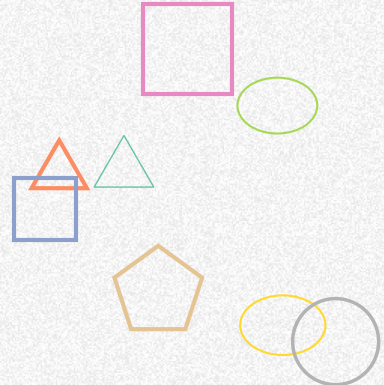[{"shape": "triangle", "thickness": 1, "radius": 0.45, "center": [0.322, 0.559]}, {"shape": "triangle", "thickness": 3, "radius": 0.41, "center": [0.154, 0.553]}, {"shape": "square", "thickness": 3, "radius": 0.4, "center": [0.118, 0.457]}, {"shape": "square", "thickness": 3, "radius": 0.58, "center": [0.487, 0.873]}, {"shape": "oval", "thickness": 1.5, "radius": 0.52, "center": [0.72, 0.726]}, {"shape": "oval", "thickness": 1.5, "radius": 0.55, "center": [0.735, 0.155]}, {"shape": "pentagon", "thickness": 3, "radius": 0.6, "center": [0.411, 0.242]}, {"shape": "circle", "thickness": 2.5, "radius": 0.56, "center": [0.872, 0.113]}]